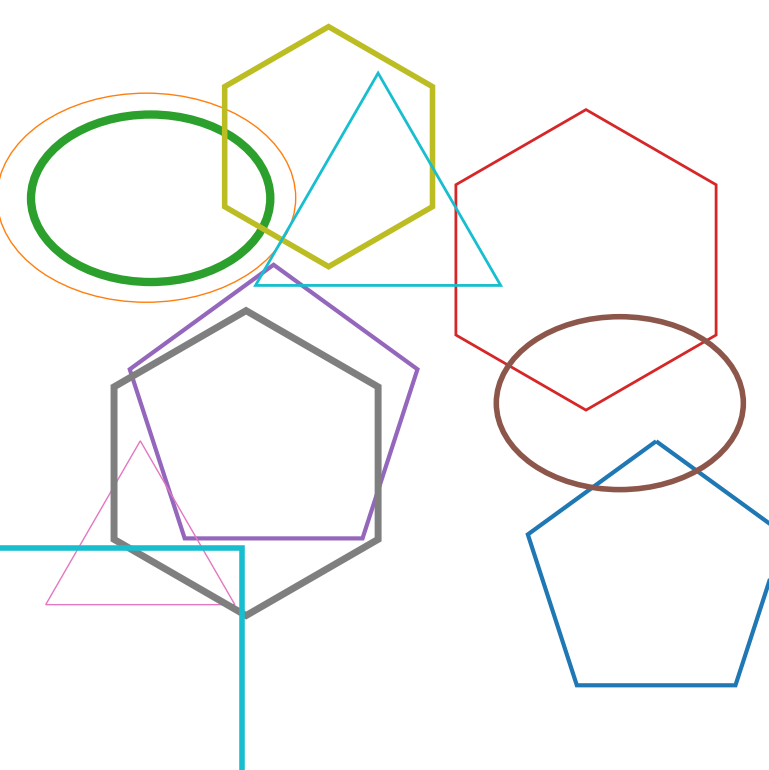[{"shape": "pentagon", "thickness": 1.5, "radius": 0.88, "center": [0.852, 0.252]}, {"shape": "oval", "thickness": 0.5, "radius": 0.97, "center": [0.19, 0.743]}, {"shape": "oval", "thickness": 3, "radius": 0.78, "center": [0.196, 0.742]}, {"shape": "hexagon", "thickness": 1, "radius": 0.98, "center": [0.761, 0.663]}, {"shape": "pentagon", "thickness": 1.5, "radius": 0.98, "center": [0.355, 0.46]}, {"shape": "oval", "thickness": 2, "radius": 0.8, "center": [0.805, 0.476]}, {"shape": "triangle", "thickness": 0.5, "radius": 0.71, "center": [0.182, 0.286]}, {"shape": "hexagon", "thickness": 2.5, "radius": 0.99, "center": [0.32, 0.399]}, {"shape": "hexagon", "thickness": 2, "radius": 0.78, "center": [0.427, 0.81]}, {"shape": "square", "thickness": 2, "radius": 0.84, "center": [0.147, 0.121]}, {"shape": "triangle", "thickness": 1, "radius": 0.92, "center": [0.491, 0.721]}]